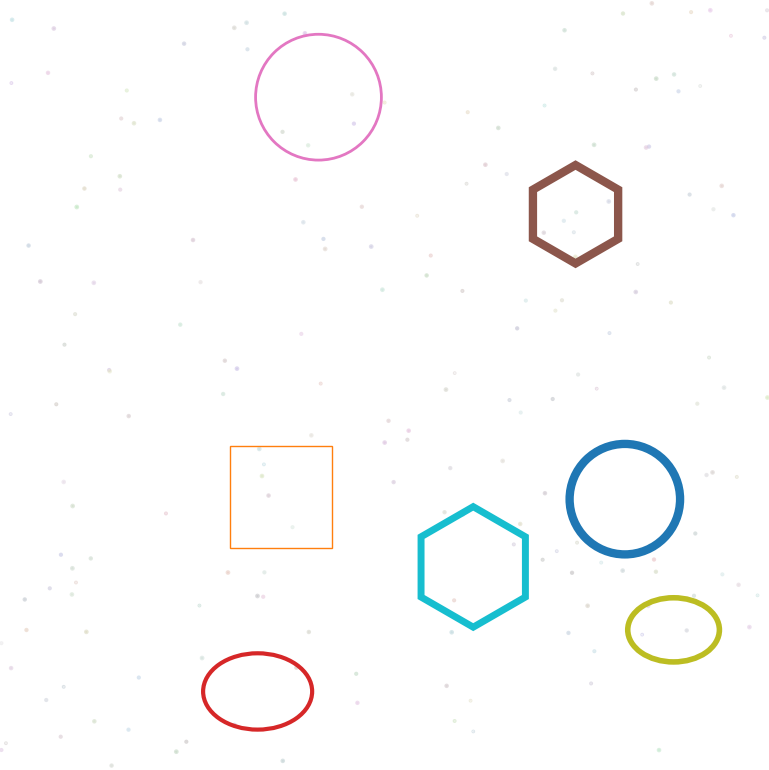[{"shape": "circle", "thickness": 3, "radius": 0.36, "center": [0.811, 0.352]}, {"shape": "square", "thickness": 0.5, "radius": 0.33, "center": [0.365, 0.355]}, {"shape": "oval", "thickness": 1.5, "radius": 0.35, "center": [0.335, 0.102]}, {"shape": "hexagon", "thickness": 3, "radius": 0.32, "center": [0.747, 0.722]}, {"shape": "circle", "thickness": 1, "radius": 0.41, "center": [0.414, 0.874]}, {"shape": "oval", "thickness": 2, "radius": 0.3, "center": [0.875, 0.182]}, {"shape": "hexagon", "thickness": 2.5, "radius": 0.39, "center": [0.615, 0.264]}]